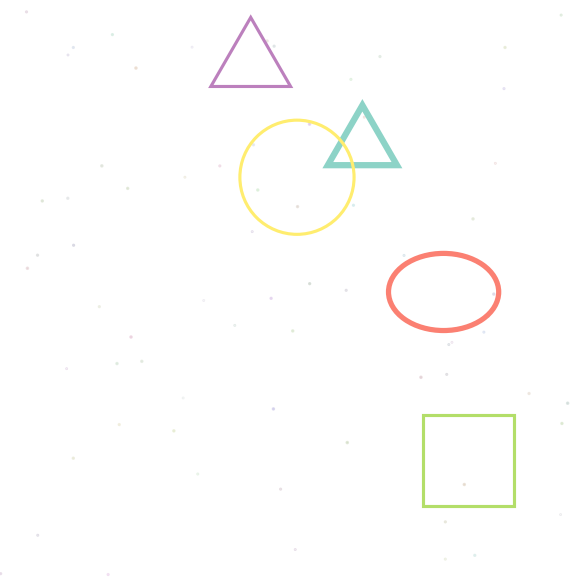[{"shape": "triangle", "thickness": 3, "radius": 0.35, "center": [0.628, 0.748]}, {"shape": "oval", "thickness": 2.5, "radius": 0.48, "center": [0.768, 0.494]}, {"shape": "square", "thickness": 1.5, "radius": 0.39, "center": [0.811, 0.202]}, {"shape": "triangle", "thickness": 1.5, "radius": 0.4, "center": [0.434, 0.889]}, {"shape": "circle", "thickness": 1.5, "radius": 0.49, "center": [0.514, 0.692]}]